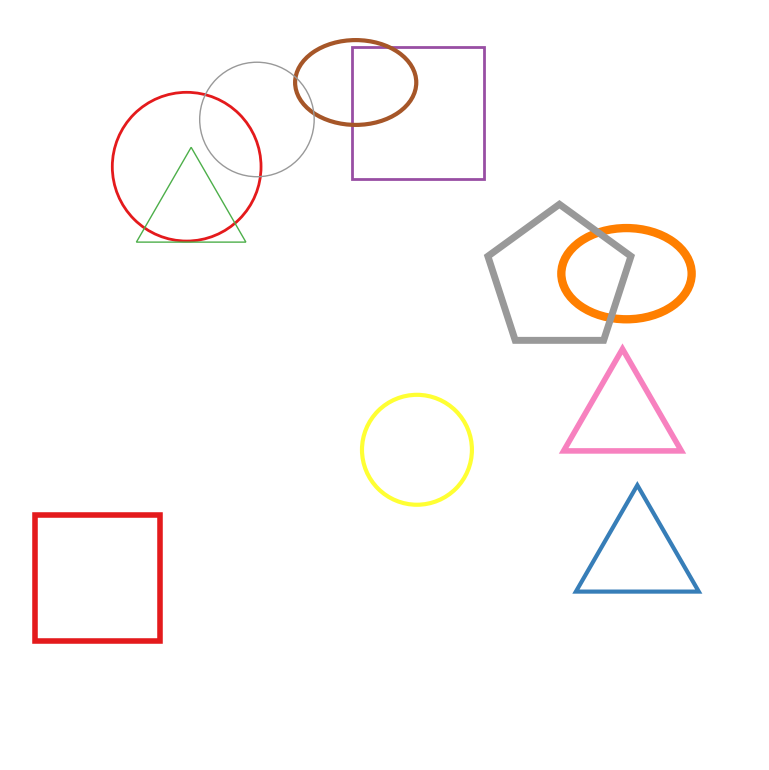[{"shape": "circle", "thickness": 1, "radius": 0.48, "center": [0.242, 0.784]}, {"shape": "square", "thickness": 2, "radius": 0.41, "center": [0.127, 0.25]}, {"shape": "triangle", "thickness": 1.5, "radius": 0.46, "center": [0.828, 0.278]}, {"shape": "triangle", "thickness": 0.5, "radius": 0.41, "center": [0.248, 0.727]}, {"shape": "square", "thickness": 1, "radius": 0.43, "center": [0.543, 0.853]}, {"shape": "oval", "thickness": 3, "radius": 0.42, "center": [0.814, 0.645]}, {"shape": "circle", "thickness": 1.5, "radius": 0.36, "center": [0.542, 0.416]}, {"shape": "oval", "thickness": 1.5, "radius": 0.39, "center": [0.462, 0.893]}, {"shape": "triangle", "thickness": 2, "radius": 0.44, "center": [0.808, 0.459]}, {"shape": "pentagon", "thickness": 2.5, "radius": 0.49, "center": [0.727, 0.637]}, {"shape": "circle", "thickness": 0.5, "radius": 0.37, "center": [0.334, 0.845]}]